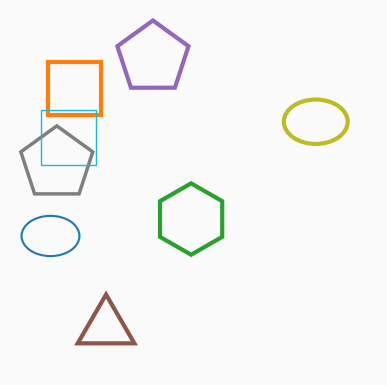[{"shape": "oval", "thickness": 1.5, "radius": 0.37, "center": [0.13, 0.387]}, {"shape": "square", "thickness": 3, "radius": 0.34, "center": [0.193, 0.769]}, {"shape": "hexagon", "thickness": 3, "radius": 0.46, "center": [0.493, 0.431]}, {"shape": "pentagon", "thickness": 3, "radius": 0.48, "center": [0.395, 0.85]}, {"shape": "triangle", "thickness": 3, "radius": 0.42, "center": [0.274, 0.15]}, {"shape": "pentagon", "thickness": 2.5, "radius": 0.49, "center": [0.147, 0.575]}, {"shape": "oval", "thickness": 3, "radius": 0.41, "center": [0.815, 0.684]}, {"shape": "square", "thickness": 1, "radius": 0.36, "center": [0.176, 0.643]}]